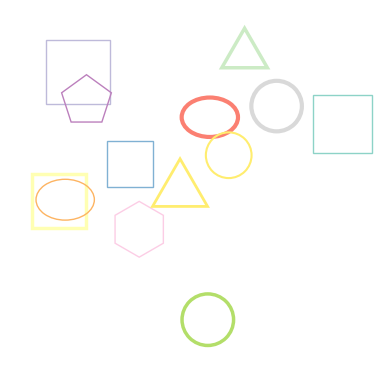[{"shape": "square", "thickness": 1, "radius": 0.38, "center": [0.889, 0.678]}, {"shape": "square", "thickness": 2.5, "radius": 0.35, "center": [0.153, 0.477]}, {"shape": "square", "thickness": 1, "radius": 0.42, "center": [0.201, 0.813]}, {"shape": "oval", "thickness": 3, "radius": 0.37, "center": [0.545, 0.695]}, {"shape": "square", "thickness": 1, "radius": 0.3, "center": [0.337, 0.575]}, {"shape": "oval", "thickness": 1, "radius": 0.38, "center": [0.169, 0.481]}, {"shape": "circle", "thickness": 2.5, "radius": 0.33, "center": [0.54, 0.17]}, {"shape": "hexagon", "thickness": 1, "radius": 0.36, "center": [0.362, 0.405]}, {"shape": "circle", "thickness": 3, "radius": 0.33, "center": [0.718, 0.724]}, {"shape": "pentagon", "thickness": 1, "radius": 0.34, "center": [0.225, 0.738]}, {"shape": "triangle", "thickness": 2.5, "radius": 0.34, "center": [0.635, 0.858]}, {"shape": "triangle", "thickness": 2, "radius": 0.41, "center": [0.468, 0.505]}, {"shape": "circle", "thickness": 1.5, "radius": 0.3, "center": [0.594, 0.597]}]